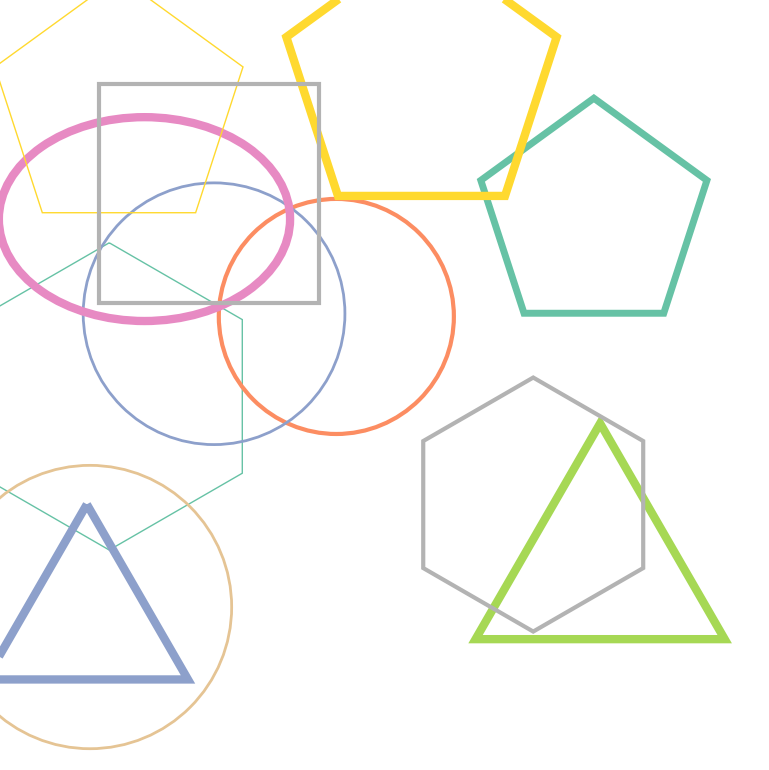[{"shape": "hexagon", "thickness": 0.5, "radius": 1.0, "center": [0.142, 0.485]}, {"shape": "pentagon", "thickness": 2.5, "radius": 0.77, "center": [0.771, 0.718]}, {"shape": "circle", "thickness": 1.5, "radius": 0.76, "center": [0.437, 0.589]}, {"shape": "triangle", "thickness": 3, "radius": 0.76, "center": [0.113, 0.193]}, {"shape": "circle", "thickness": 1, "radius": 0.85, "center": [0.278, 0.593]}, {"shape": "oval", "thickness": 3, "radius": 0.95, "center": [0.188, 0.715]}, {"shape": "triangle", "thickness": 3, "radius": 0.93, "center": [0.779, 0.263]}, {"shape": "pentagon", "thickness": 3, "radius": 0.92, "center": [0.547, 0.895]}, {"shape": "pentagon", "thickness": 0.5, "radius": 0.85, "center": [0.155, 0.861]}, {"shape": "circle", "thickness": 1, "radius": 0.92, "center": [0.117, 0.212]}, {"shape": "hexagon", "thickness": 1.5, "radius": 0.82, "center": [0.693, 0.345]}, {"shape": "square", "thickness": 1.5, "radius": 0.71, "center": [0.272, 0.749]}]